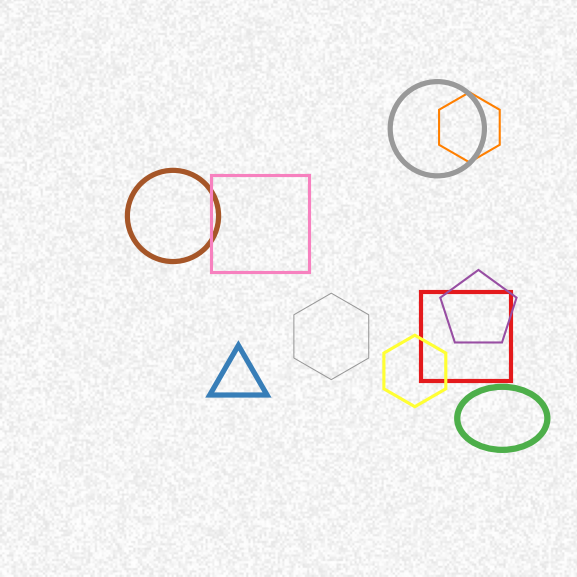[{"shape": "square", "thickness": 2, "radius": 0.39, "center": [0.807, 0.416]}, {"shape": "triangle", "thickness": 2.5, "radius": 0.29, "center": [0.413, 0.344]}, {"shape": "oval", "thickness": 3, "radius": 0.39, "center": [0.87, 0.275]}, {"shape": "pentagon", "thickness": 1, "radius": 0.35, "center": [0.828, 0.462]}, {"shape": "hexagon", "thickness": 1, "radius": 0.3, "center": [0.813, 0.779]}, {"shape": "hexagon", "thickness": 1.5, "radius": 0.31, "center": [0.718, 0.357]}, {"shape": "circle", "thickness": 2.5, "radius": 0.39, "center": [0.3, 0.625]}, {"shape": "square", "thickness": 1.5, "radius": 0.42, "center": [0.45, 0.612]}, {"shape": "hexagon", "thickness": 0.5, "radius": 0.37, "center": [0.574, 0.417]}, {"shape": "circle", "thickness": 2.5, "radius": 0.41, "center": [0.757, 0.776]}]